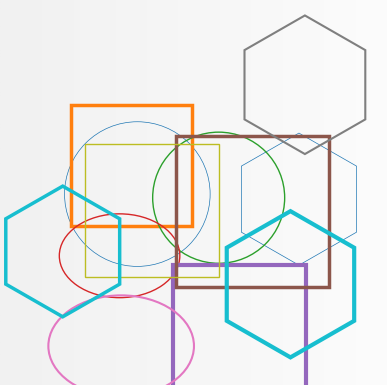[{"shape": "hexagon", "thickness": 0.5, "radius": 0.86, "center": [0.771, 0.483]}, {"shape": "circle", "thickness": 0.5, "radius": 0.94, "center": [0.354, 0.496]}, {"shape": "square", "thickness": 2.5, "radius": 0.78, "center": [0.339, 0.57]}, {"shape": "circle", "thickness": 1, "radius": 0.85, "center": [0.564, 0.486]}, {"shape": "oval", "thickness": 1, "radius": 0.78, "center": [0.309, 0.336]}, {"shape": "square", "thickness": 3, "radius": 0.86, "center": [0.618, 0.139]}, {"shape": "square", "thickness": 2.5, "radius": 0.98, "center": [0.652, 0.451]}, {"shape": "oval", "thickness": 1.5, "radius": 0.94, "center": [0.313, 0.101]}, {"shape": "hexagon", "thickness": 1.5, "radius": 0.9, "center": [0.787, 0.78]}, {"shape": "square", "thickness": 1, "radius": 0.87, "center": [0.392, 0.452]}, {"shape": "hexagon", "thickness": 3, "radius": 0.95, "center": [0.75, 0.262]}, {"shape": "hexagon", "thickness": 2.5, "radius": 0.85, "center": [0.162, 0.347]}]